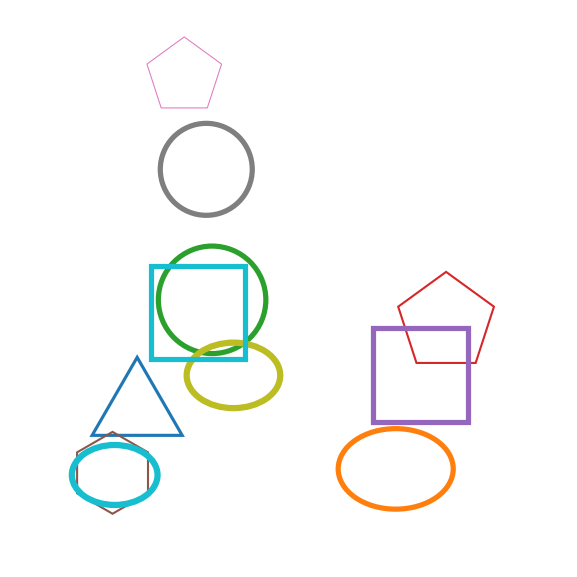[{"shape": "triangle", "thickness": 1.5, "radius": 0.45, "center": [0.238, 0.29]}, {"shape": "oval", "thickness": 2.5, "radius": 0.5, "center": [0.685, 0.187]}, {"shape": "circle", "thickness": 2.5, "radius": 0.47, "center": [0.367, 0.48]}, {"shape": "pentagon", "thickness": 1, "radius": 0.44, "center": [0.772, 0.441]}, {"shape": "square", "thickness": 2.5, "radius": 0.41, "center": [0.728, 0.35]}, {"shape": "hexagon", "thickness": 1, "radius": 0.35, "center": [0.195, 0.18]}, {"shape": "pentagon", "thickness": 0.5, "radius": 0.34, "center": [0.319, 0.867]}, {"shape": "circle", "thickness": 2.5, "radius": 0.4, "center": [0.357, 0.706]}, {"shape": "oval", "thickness": 3, "radius": 0.41, "center": [0.404, 0.349]}, {"shape": "oval", "thickness": 3, "radius": 0.37, "center": [0.199, 0.177]}, {"shape": "square", "thickness": 2.5, "radius": 0.4, "center": [0.343, 0.458]}]